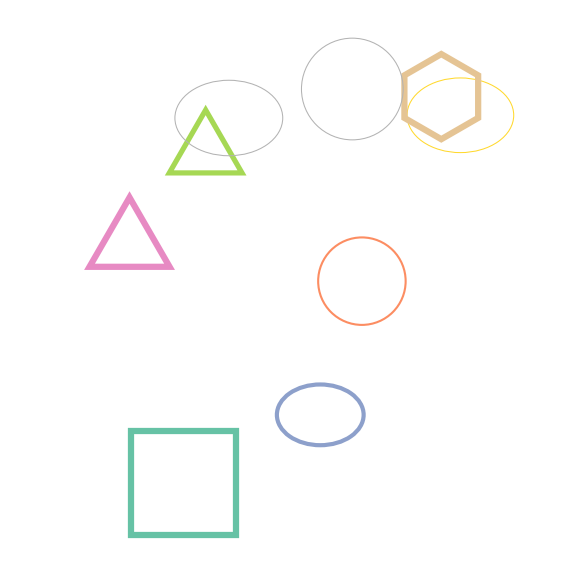[{"shape": "square", "thickness": 3, "radius": 0.45, "center": [0.317, 0.163]}, {"shape": "circle", "thickness": 1, "radius": 0.38, "center": [0.627, 0.512]}, {"shape": "oval", "thickness": 2, "radius": 0.38, "center": [0.555, 0.281]}, {"shape": "triangle", "thickness": 3, "radius": 0.4, "center": [0.224, 0.577]}, {"shape": "triangle", "thickness": 2.5, "radius": 0.36, "center": [0.356, 0.736]}, {"shape": "oval", "thickness": 0.5, "radius": 0.46, "center": [0.797, 0.8]}, {"shape": "hexagon", "thickness": 3, "radius": 0.37, "center": [0.764, 0.832]}, {"shape": "circle", "thickness": 0.5, "radius": 0.44, "center": [0.61, 0.845]}, {"shape": "oval", "thickness": 0.5, "radius": 0.47, "center": [0.396, 0.795]}]